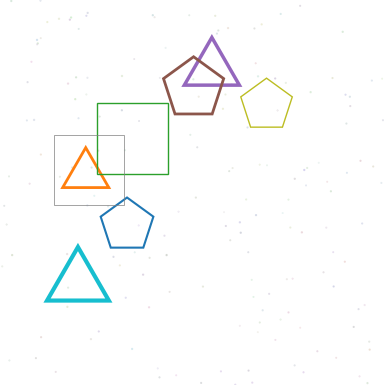[{"shape": "pentagon", "thickness": 1.5, "radius": 0.36, "center": [0.33, 0.415]}, {"shape": "triangle", "thickness": 2, "radius": 0.35, "center": [0.223, 0.547]}, {"shape": "square", "thickness": 1, "radius": 0.46, "center": [0.345, 0.64]}, {"shape": "triangle", "thickness": 2.5, "radius": 0.41, "center": [0.55, 0.82]}, {"shape": "pentagon", "thickness": 2, "radius": 0.41, "center": [0.503, 0.77]}, {"shape": "square", "thickness": 0.5, "radius": 0.45, "center": [0.232, 0.558]}, {"shape": "pentagon", "thickness": 1, "radius": 0.35, "center": [0.692, 0.727]}, {"shape": "triangle", "thickness": 3, "radius": 0.46, "center": [0.202, 0.266]}]